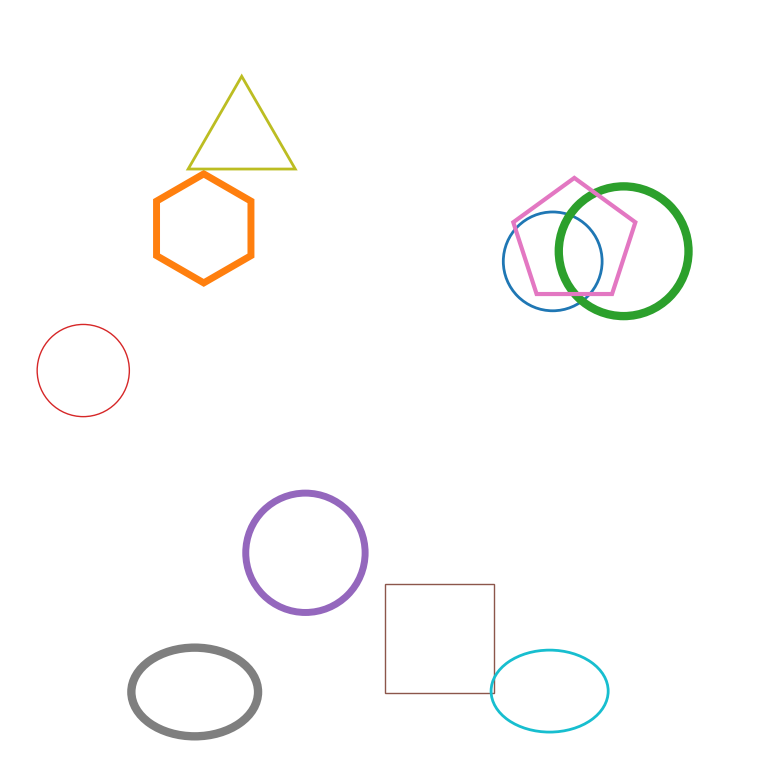[{"shape": "circle", "thickness": 1, "radius": 0.32, "center": [0.718, 0.661]}, {"shape": "hexagon", "thickness": 2.5, "radius": 0.35, "center": [0.265, 0.703]}, {"shape": "circle", "thickness": 3, "radius": 0.42, "center": [0.81, 0.674]}, {"shape": "circle", "thickness": 0.5, "radius": 0.3, "center": [0.108, 0.519]}, {"shape": "circle", "thickness": 2.5, "radius": 0.39, "center": [0.397, 0.282]}, {"shape": "square", "thickness": 0.5, "radius": 0.35, "center": [0.571, 0.171]}, {"shape": "pentagon", "thickness": 1.5, "radius": 0.42, "center": [0.746, 0.686]}, {"shape": "oval", "thickness": 3, "radius": 0.41, "center": [0.253, 0.101]}, {"shape": "triangle", "thickness": 1, "radius": 0.4, "center": [0.314, 0.821]}, {"shape": "oval", "thickness": 1, "radius": 0.38, "center": [0.714, 0.102]}]